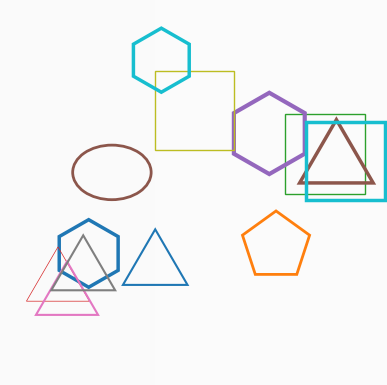[{"shape": "triangle", "thickness": 1.5, "radius": 0.48, "center": [0.401, 0.308]}, {"shape": "hexagon", "thickness": 2.5, "radius": 0.44, "center": [0.229, 0.342]}, {"shape": "pentagon", "thickness": 2, "radius": 0.46, "center": [0.712, 0.361]}, {"shape": "square", "thickness": 1, "radius": 0.52, "center": [0.838, 0.6]}, {"shape": "triangle", "thickness": 0.5, "radius": 0.47, "center": [0.15, 0.265]}, {"shape": "hexagon", "thickness": 3, "radius": 0.53, "center": [0.695, 0.653]}, {"shape": "oval", "thickness": 2, "radius": 0.51, "center": [0.289, 0.552]}, {"shape": "triangle", "thickness": 2.5, "radius": 0.55, "center": [0.868, 0.58]}, {"shape": "triangle", "thickness": 1.5, "radius": 0.46, "center": [0.173, 0.228]}, {"shape": "triangle", "thickness": 1.5, "radius": 0.48, "center": [0.215, 0.294]}, {"shape": "square", "thickness": 1, "radius": 0.51, "center": [0.503, 0.712]}, {"shape": "hexagon", "thickness": 2.5, "radius": 0.42, "center": [0.416, 0.844]}, {"shape": "square", "thickness": 2.5, "radius": 0.51, "center": [0.892, 0.581]}]